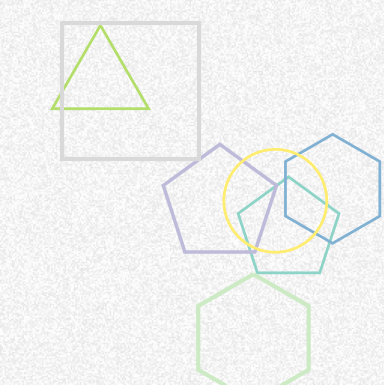[{"shape": "pentagon", "thickness": 2, "radius": 0.69, "center": [0.75, 0.403]}, {"shape": "pentagon", "thickness": 2.5, "radius": 0.77, "center": [0.571, 0.47]}, {"shape": "hexagon", "thickness": 2, "radius": 0.71, "center": [0.864, 0.51]}, {"shape": "triangle", "thickness": 2, "radius": 0.72, "center": [0.261, 0.79]}, {"shape": "square", "thickness": 3, "radius": 0.89, "center": [0.34, 0.764]}, {"shape": "hexagon", "thickness": 3, "radius": 0.83, "center": [0.658, 0.122]}, {"shape": "circle", "thickness": 2, "radius": 0.67, "center": [0.715, 0.478]}]